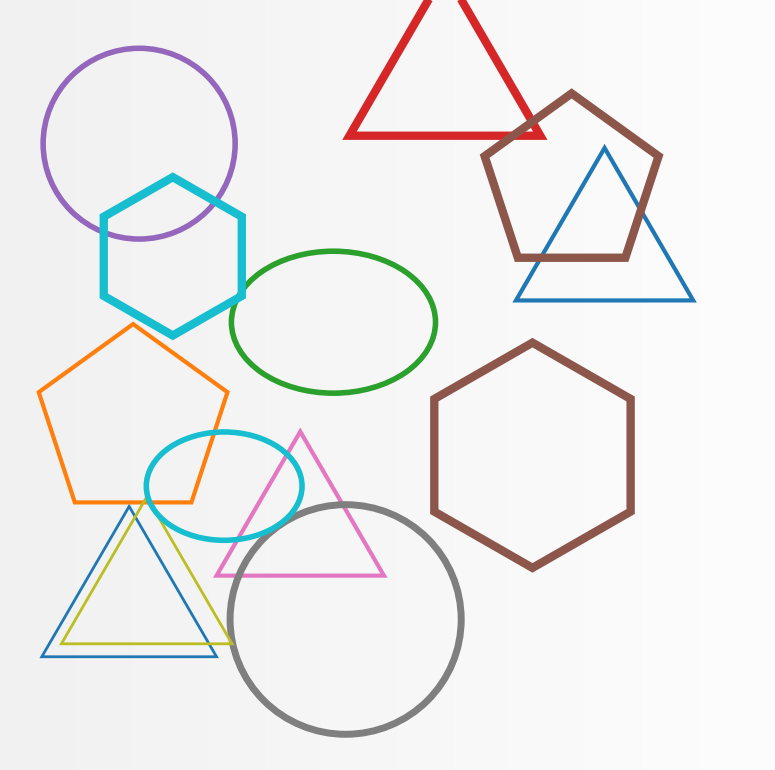[{"shape": "triangle", "thickness": 1, "radius": 0.65, "center": [0.167, 0.212]}, {"shape": "triangle", "thickness": 1.5, "radius": 0.66, "center": [0.78, 0.676]}, {"shape": "pentagon", "thickness": 1.5, "radius": 0.64, "center": [0.172, 0.451]}, {"shape": "oval", "thickness": 2, "radius": 0.66, "center": [0.43, 0.582]}, {"shape": "triangle", "thickness": 3, "radius": 0.71, "center": [0.574, 0.895]}, {"shape": "circle", "thickness": 2, "radius": 0.62, "center": [0.18, 0.813]}, {"shape": "hexagon", "thickness": 3, "radius": 0.73, "center": [0.687, 0.409]}, {"shape": "pentagon", "thickness": 3, "radius": 0.59, "center": [0.738, 0.761]}, {"shape": "triangle", "thickness": 1.5, "radius": 0.62, "center": [0.387, 0.315]}, {"shape": "circle", "thickness": 2.5, "radius": 0.75, "center": [0.446, 0.195]}, {"shape": "triangle", "thickness": 1, "radius": 0.64, "center": [0.189, 0.227]}, {"shape": "hexagon", "thickness": 3, "radius": 0.51, "center": [0.223, 0.667]}, {"shape": "oval", "thickness": 2, "radius": 0.5, "center": [0.289, 0.369]}]